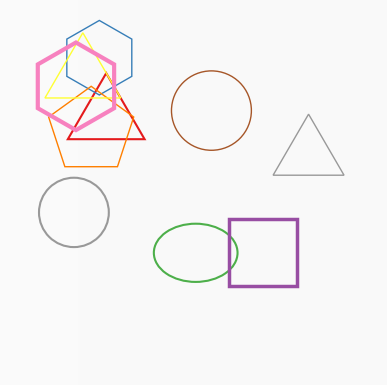[{"shape": "triangle", "thickness": 1.5, "radius": 0.57, "center": [0.274, 0.696]}, {"shape": "hexagon", "thickness": 1, "radius": 0.48, "center": [0.256, 0.85]}, {"shape": "oval", "thickness": 1.5, "radius": 0.54, "center": [0.505, 0.343]}, {"shape": "square", "thickness": 2.5, "radius": 0.44, "center": [0.679, 0.345]}, {"shape": "pentagon", "thickness": 1, "radius": 0.58, "center": [0.235, 0.66]}, {"shape": "triangle", "thickness": 1, "radius": 0.56, "center": [0.214, 0.802]}, {"shape": "circle", "thickness": 1, "radius": 0.52, "center": [0.546, 0.713]}, {"shape": "hexagon", "thickness": 3, "radius": 0.57, "center": [0.196, 0.776]}, {"shape": "triangle", "thickness": 1, "radius": 0.53, "center": [0.796, 0.598]}, {"shape": "circle", "thickness": 1.5, "radius": 0.45, "center": [0.191, 0.448]}]